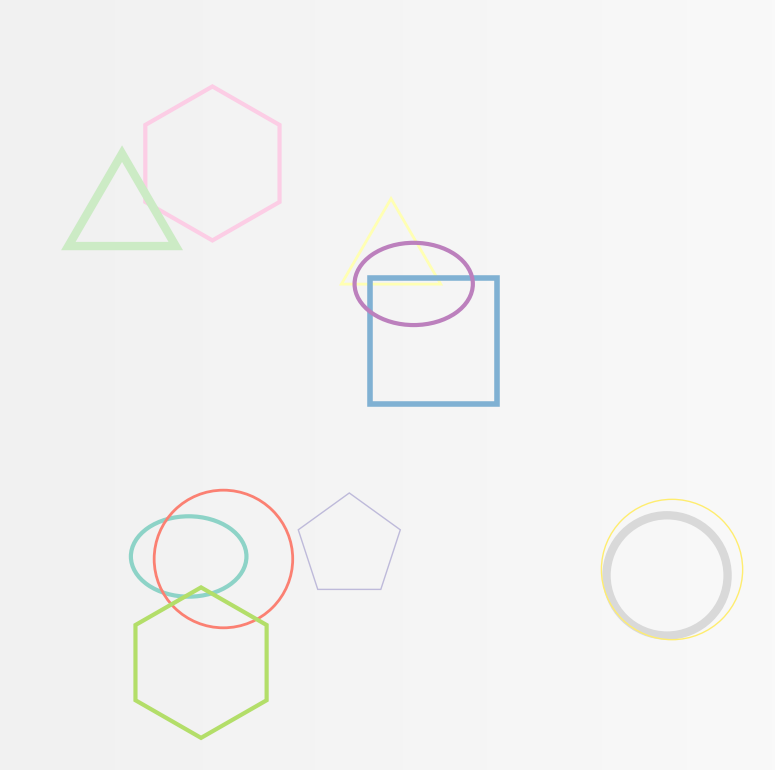[{"shape": "oval", "thickness": 1.5, "radius": 0.37, "center": [0.243, 0.277]}, {"shape": "triangle", "thickness": 1, "radius": 0.37, "center": [0.505, 0.668]}, {"shape": "pentagon", "thickness": 0.5, "radius": 0.35, "center": [0.451, 0.291]}, {"shape": "circle", "thickness": 1, "radius": 0.45, "center": [0.288, 0.274]}, {"shape": "square", "thickness": 2, "radius": 0.41, "center": [0.559, 0.557]}, {"shape": "hexagon", "thickness": 1.5, "radius": 0.49, "center": [0.259, 0.139]}, {"shape": "hexagon", "thickness": 1.5, "radius": 0.5, "center": [0.274, 0.788]}, {"shape": "circle", "thickness": 3, "radius": 0.39, "center": [0.861, 0.253]}, {"shape": "oval", "thickness": 1.5, "radius": 0.38, "center": [0.534, 0.631]}, {"shape": "triangle", "thickness": 3, "radius": 0.4, "center": [0.157, 0.72]}, {"shape": "circle", "thickness": 0.5, "radius": 0.46, "center": [0.867, 0.26]}]